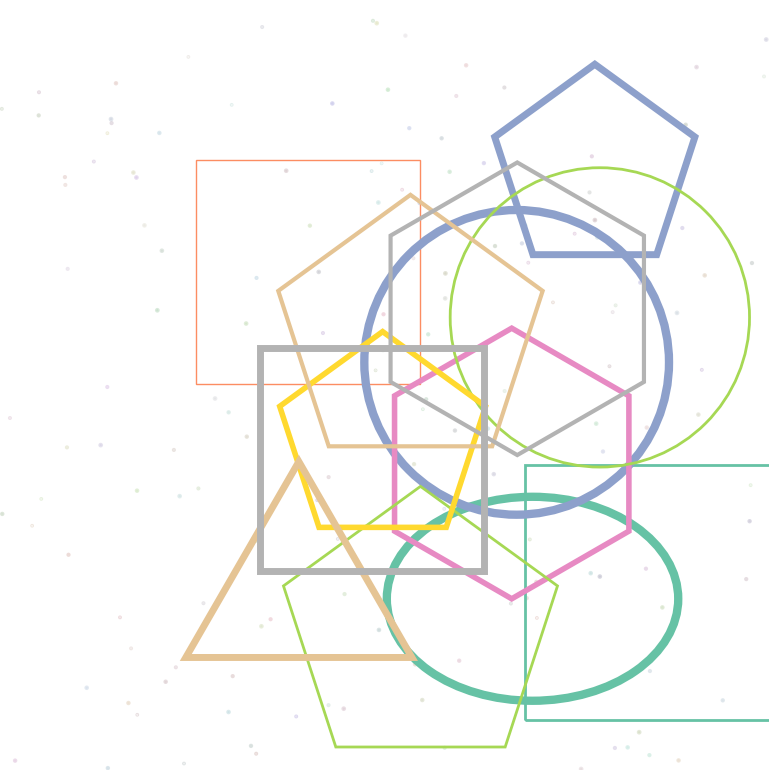[{"shape": "square", "thickness": 1, "radius": 0.83, "center": [0.847, 0.231]}, {"shape": "oval", "thickness": 3, "radius": 0.95, "center": [0.692, 0.222]}, {"shape": "square", "thickness": 0.5, "radius": 0.73, "center": [0.4, 0.647]}, {"shape": "circle", "thickness": 3, "radius": 0.99, "center": [0.671, 0.529]}, {"shape": "pentagon", "thickness": 2.5, "radius": 0.68, "center": [0.772, 0.78]}, {"shape": "hexagon", "thickness": 2, "radius": 0.88, "center": [0.665, 0.398]}, {"shape": "circle", "thickness": 1, "radius": 0.97, "center": [0.779, 0.588]}, {"shape": "pentagon", "thickness": 1, "radius": 0.94, "center": [0.546, 0.181]}, {"shape": "pentagon", "thickness": 2, "radius": 0.7, "center": [0.497, 0.429]}, {"shape": "pentagon", "thickness": 1.5, "radius": 0.9, "center": [0.533, 0.566]}, {"shape": "triangle", "thickness": 2.5, "radius": 0.85, "center": [0.388, 0.231]}, {"shape": "square", "thickness": 2.5, "radius": 0.73, "center": [0.483, 0.403]}, {"shape": "hexagon", "thickness": 1.5, "radius": 0.95, "center": [0.672, 0.599]}]